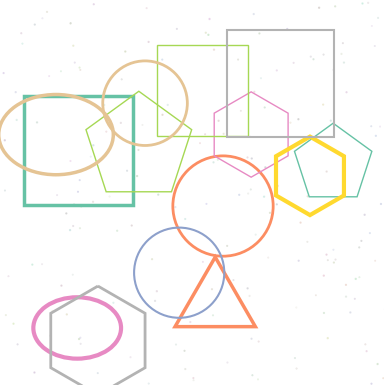[{"shape": "square", "thickness": 2.5, "radius": 0.71, "center": [0.203, 0.61]}, {"shape": "pentagon", "thickness": 1, "radius": 0.53, "center": [0.865, 0.574]}, {"shape": "triangle", "thickness": 2.5, "radius": 0.6, "center": [0.559, 0.212]}, {"shape": "circle", "thickness": 2, "radius": 0.65, "center": [0.579, 0.465]}, {"shape": "circle", "thickness": 1.5, "radius": 0.59, "center": [0.465, 0.292]}, {"shape": "hexagon", "thickness": 1, "radius": 0.55, "center": [0.652, 0.651]}, {"shape": "oval", "thickness": 3, "radius": 0.57, "center": [0.201, 0.148]}, {"shape": "pentagon", "thickness": 1, "radius": 0.72, "center": [0.361, 0.619]}, {"shape": "square", "thickness": 1, "radius": 0.59, "center": [0.526, 0.765]}, {"shape": "hexagon", "thickness": 3, "radius": 0.51, "center": [0.805, 0.543]}, {"shape": "oval", "thickness": 2.5, "radius": 0.74, "center": [0.145, 0.65]}, {"shape": "circle", "thickness": 2, "radius": 0.55, "center": [0.377, 0.732]}, {"shape": "hexagon", "thickness": 2, "radius": 0.71, "center": [0.254, 0.116]}, {"shape": "square", "thickness": 1.5, "radius": 0.69, "center": [0.729, 0.782]}]